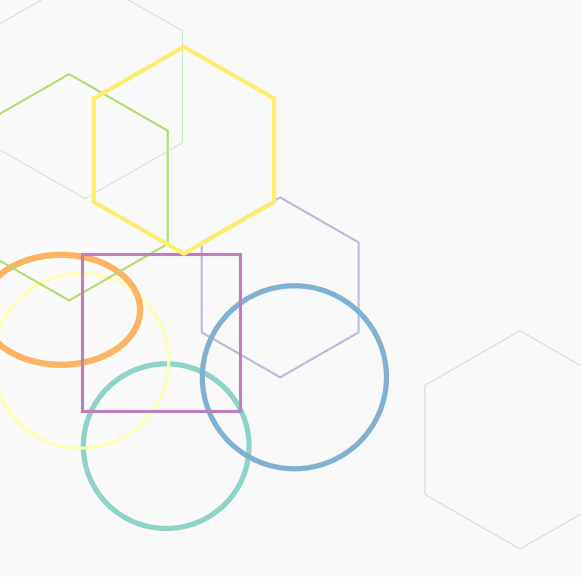[{"shape": "circle", "thickness": 2.5, "radius": 0.71, "center": [0.286, 0.227]}, {"shape": "circle", "thickness": 1.5, "radius": 0.76, "center": [0.139, 0.374]}, {"shape": "hexagon", "thickness": 1, "radius": 0.78, "center": [0.482, 0.501]}, {"shape": "circle", "thickness": 2.5, "radius": 0.79, "center": [0.506, 0.346]}, {"shape": "oval", "thickness": 3, "radius": 0.68, "center": [0.105, 0.463]}, {"shape": "hexagon", "thickness": 1, "radius": 0.98, "center": [0.119, 0.675]}, {"shape": "hexagon", "thickness": 0.5, "radius": 0.94, "center": [0.895, 0.237]}, {"shape": "square", "thickness": 1.5, "radius": 0.68, "center": [0.277, 0.423]}, {"shape": "hexagon", "thickness": 0.5, "radius": 0.97, "center": [0.146, 0.849]}, {"shape": "hexagon", "thickness": 2, "radius": 0.9, "center": [0.316, 0.739]}]